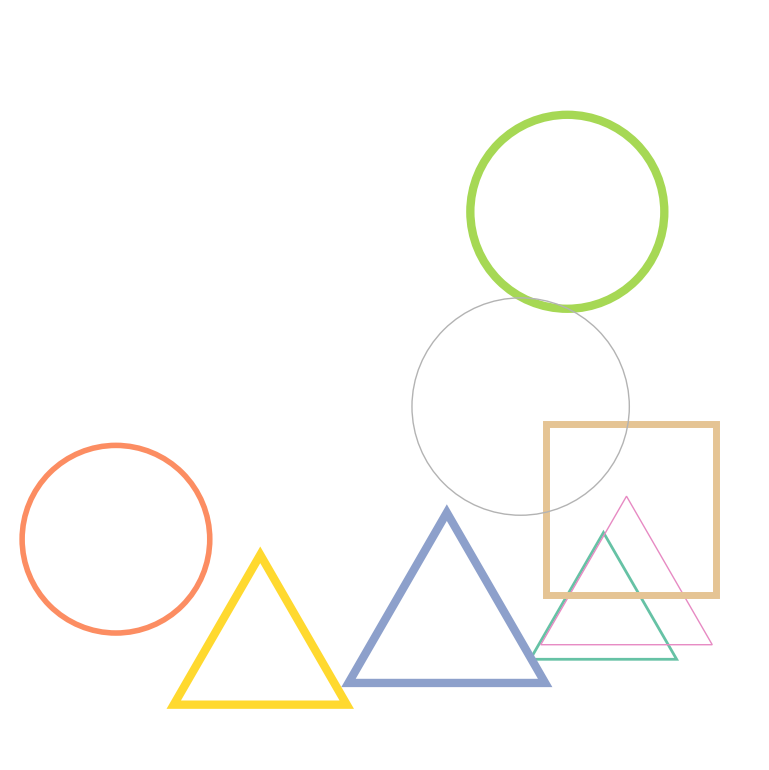[{"shape": "triangle", "thickness": 1, "radius": 0.55, "center": [0.784, 0.199]}, {"shape": "circle", "thickness": 2, "radius": 0.61, "center": [0.151, 0.3]}, {"shape": "triangle", "thickness": 3, "radius": 0.74, "center": [0.58, 0.187]}, {"shape": "triangle", "thickness": 0.5, "radius": 0.64, "center": [0.814, 0.227]}, {"shape": "circle", "thickness": 3, "radius": 0.63, "center": [0.737, 0.725]}, {"shape": "triangle", "thickness": 3, "radius": 0.65, "center": [0.338, 0.15]}, {"shape": "square", "thickness": 2.5, "radius": 0.55, "center": [0.819, 0.338]}, {"shape": "circle", "thickness": 0.5, "radius": 0.71, "center": [0.676, 0.472]}]